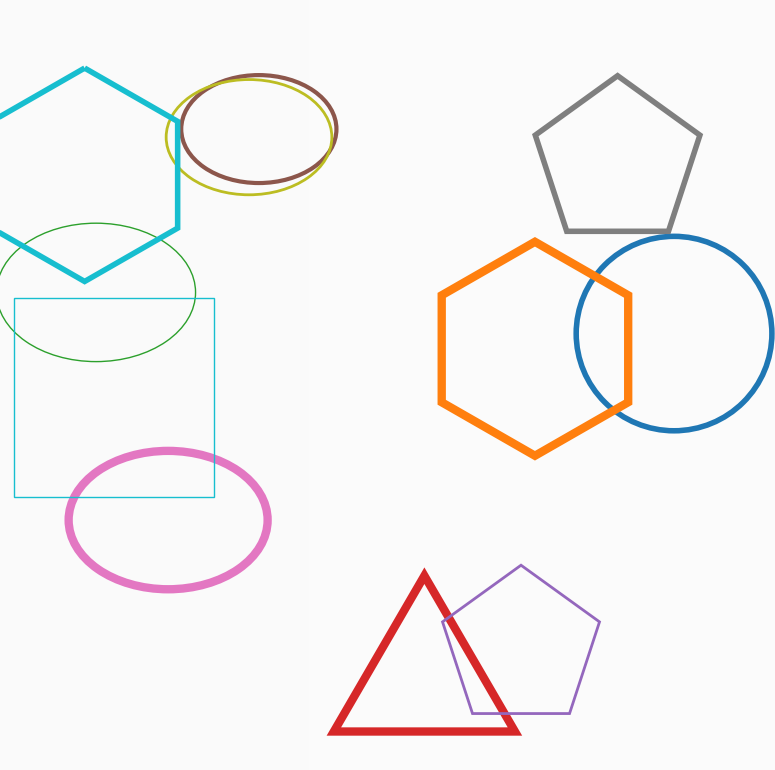[{"shape": "circle", "thickness": 2, "radius": 0.63, "center": [0.87, 0.567]}, {"shape": "hexagon", "thickness": 3, "radius": 0.69, "center": [0.69, 0.547]}, {"shape": "oval", "thickness": 0.5, "radius": 0.64, "center": [0.124, 0.62]}, {"shape": "triangle", "thickness": 3, "radius": 0.67, "center": [0.548, 0.117]}, {"shape": "pentagon", "thickness": 1, "radius": 0.53, "center": [0.672, 0.159]}, {"shape": "oval", "thickness": 1.5, "radius": 0.5, "center": [0.334, 0.832]}, {"shape": "oval", "thickness": 3, "radius": 0.64, "center": [0.217, 0.325]}, {"shape": "pentagon", "thickness": 2, "radius": 0.56, "center": [0.797, 0.79]}, {"shape": "oval", "thickness": 1, "radius": 0.53, "center": [0.321, 0.822]}, {"shape": "square", "thickness": 0.5, "radius": 0.64, "center": [0.147, 0.484]}, {"shape": "hexagon", "thickness": 2, "radius": 0.69, "center": [0.109, 0.773]}]